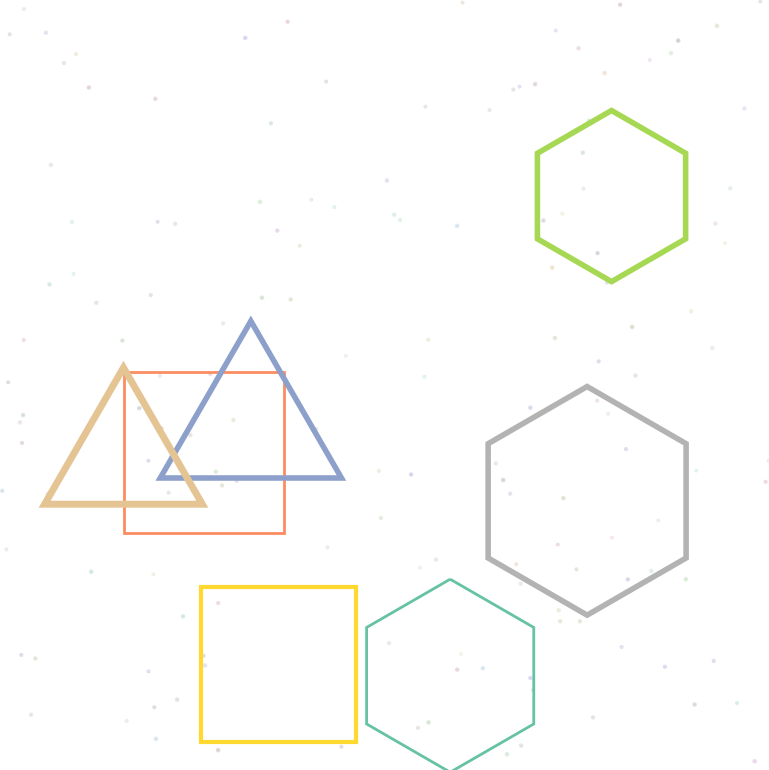[{"shape": "hexagon", "thickness": 1, "radius": 0.63, "center": [0.585, 0.122]}, {"shape": "square", "thickness": 1, "radius": 0.52, "center": [0.265, 0.412]}, {"shape": "triangle", "thickness": 2, "radius": 0.68, "center": [0.326, 0.447]}, {"shape": "hexagon", "thickness": 2, "radius": 0.56, "center": [0.794, 0.745]}, {"shape": "square", "thickness": 1.5, "radius": 0.5, "center": [0.362, 0.137]}, {"shape": "triangle", "thickness": 2.5, "radius": 0.59, "center": [0.16, 0.404]}, {"shape": "hexagon", "thickness": 2, "radius": 0.74, "center": [0.762, 0.35]}]